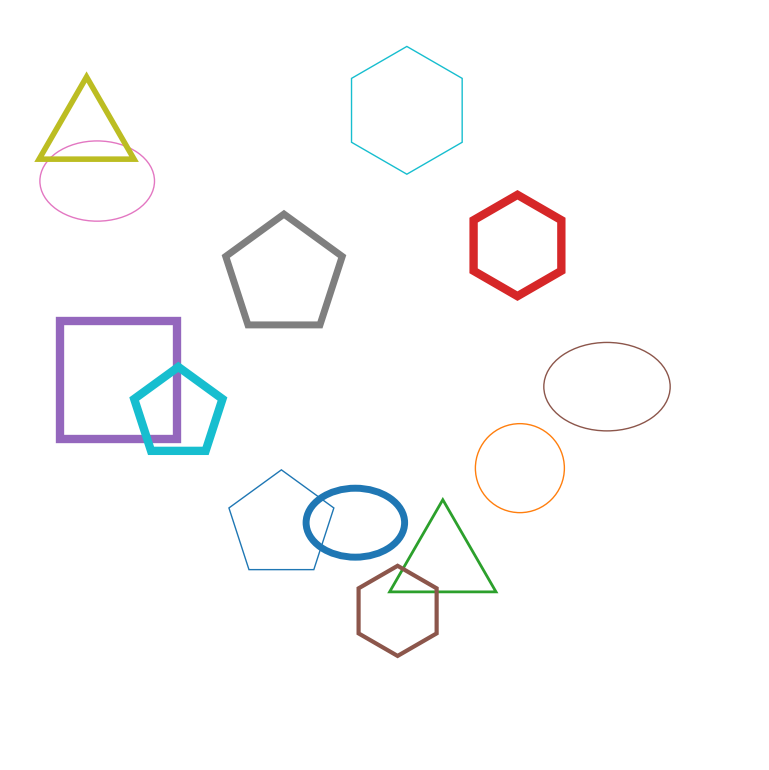[{"shape": "pentagon", "thickness": 0.5, "radius": 0.36, "center": [0.365, 0.318]}, {"shape": "oval", "thickness": 2.5, "radius": 0.32, "center": [0.461, 0.321]}, {"shape": "circle", "thickness": 0.5, "radius": 0.29, "center": [0.675, 0.392]}, {"shape": "triangle", "thickness": 1, "radius": 0.4, "center": [0.575, 0.271]}, {"shape": "hexagon", "thickness": 3, "radius": 0.33, "center": [0.672, 0.681]}, {"shape": "square", "thickness": 3, "radius": 0.38, "center": [0.154, 0.507]}, {"shape": "oval", "thickness": 0.5, "radius": 0.41, "center": [0.788, 0.498]}, {"shape": "hexagon", "thickness": 1.5, "radius": 0.29, "center": [0.516, 0.207]}, {"shape": "oval", "thickness": 0.5, "radius": 0.37, "center": [0.126, 0.765]}, {"shape": "pentagon", "thickness": 2.5, "radius": 0.4, "center": [0.369, 0.642]}, {"shape": "triangle", "thickness": 2, "radius": 0.36, "center": [0.112, 0.829]}, {"shape": "hexagon", "thickness": 0.5, "radius": 0.41, "center": [0.528, 0.857]}, {"shape": "pentagon", "thickness": 3, "radius": 0.3, "center": [0.232, 0.463]}]